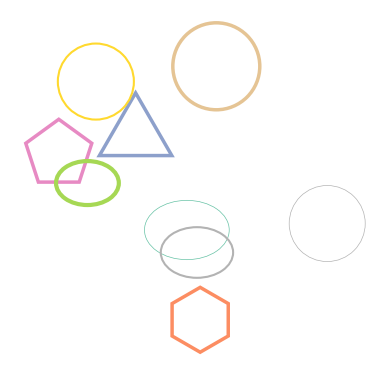[{"shape": "oval", "thickness": 0.5, "radius": 0.55, "center": [0.485, 0.403]}, {"shape": "hexagon", "thickness": 2.5, "radius": 0.42, "center": [0.52, 0.169]}, {"shape": "triangle", "thickness": 2.5, "radius": 0.54, "center": [0.352, 0.65]}, {"shape": "pentagon", "thickness": 2.5, "radius": 0.45, "center": [0.153, 0.6]}, {"shape": "oval", "thickness": 3, "radius": 0.41, "center": [0.227, 0.525]}, {"shape": "circle", "thickness": 1.5, "radius": 0.49, "center": [0.249, 0.788]}, {"shape": "circle", "thickness": 2.5, "radius": 0.56, "center": [0.562, 0.828]}, {"shape": "circle", "thickness": 0.5, "radius": 0.49, "center": [0.85, 0.419]}, {"shape": "oval", "thickness": 1.5, "radius": 0.47, "center": [0.512, 0.344]}]